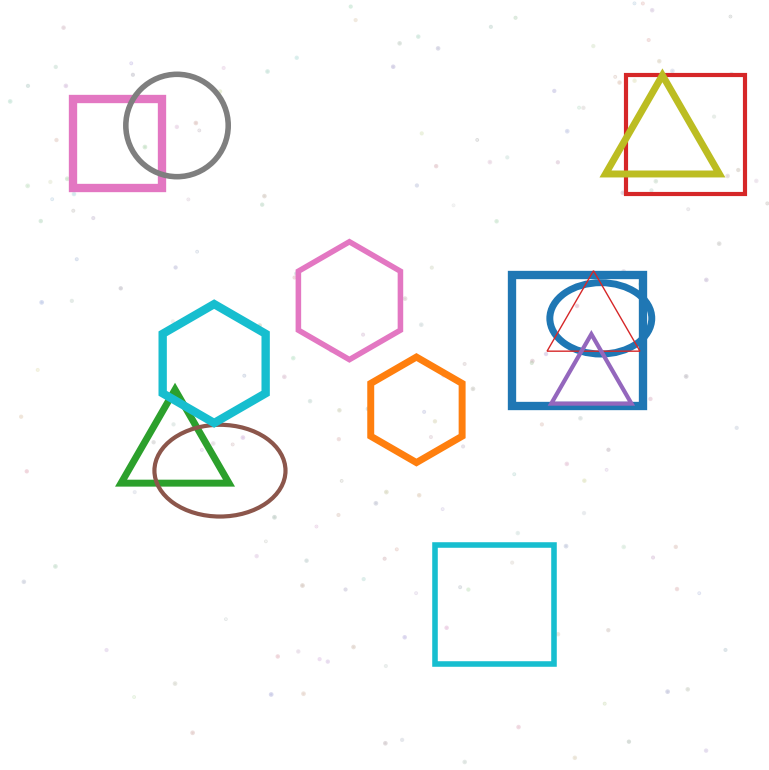[{"shape": "oval", "thickness": 2.5, "radius": 0.33, "center": [0.78, 0.587]}, {"shape": "square", "thickness": 3, "radius": 0.42, "center": [0.75, 0.558]}, {"shape": "hexagon", "thickness": 2.5, "radius": 0.34, "center": [0.541, 0.468]}, {"shape": "triangle", "thickness": 2.5, "radius": 0.4, "center": [0.227, 0.413]}, {"shape": "triangle", "thickness": 0.5, "radius": 0.35, "center": [0.771, 0.579]}, {"shape": "square", "thickness": 1.5, "radius": 0.39, "center": [0.89, 0.825]}, {"shape": "triangle", "thickness": 1.5, "radius": 0.3, "center": [0.768, 0.506]}, {"shape": "oval", "thickness": 1.5, "radius": 0.43, "center": [0.286, 0.389]}, {"shape": "hexagon", "thickness": 2, "radius": 0.38, "center": [0.454, 0.609]}, {"shape": "square", "thickness": 3, "radius": 0.29, "center": [0.153, 0.813]}, {"shape": "circle", "thickness": 2, "radius": 0.33, "center": [0.23, 0.837]}, {"shape": "triangle", "thickness": 2.5, "radius": 0.43, "center": [0.86, 0.817]}, {"shape": "hexagon", "thickness": 3, "radius": 0.39, "center": [0.278, 0.528]}, {"shape": "square", "thickness": 2, "radius": 0.39, "center": [0.642, 0.215]}]